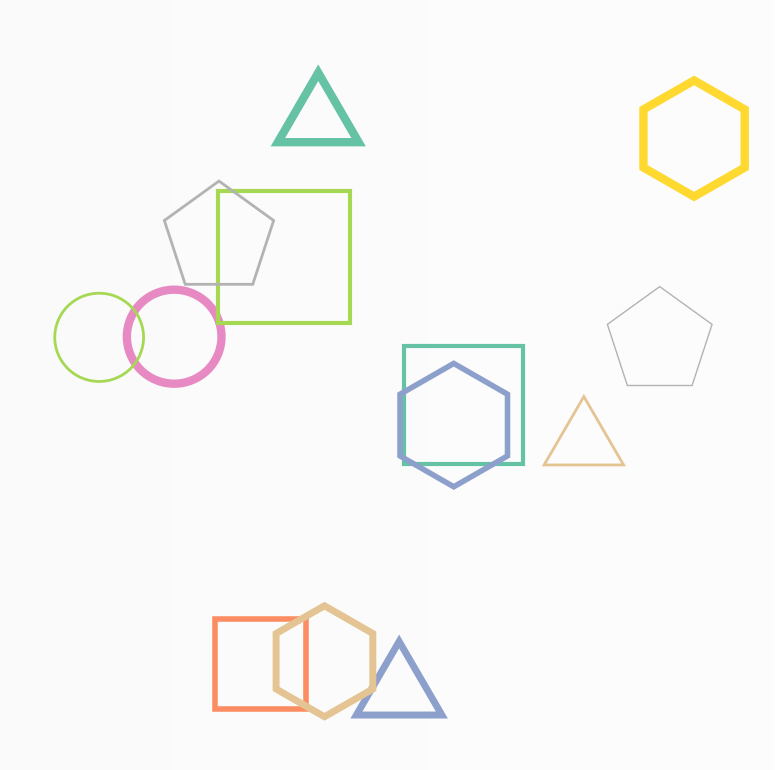[{"shape": "triangle", "thickness": 3, "radius": 0.3, "center": [0.411, 0.845]}, {"shape": "square", "thickness": 1.5, "radius": 0.38, "center": [0.598, 0.474]}, {"shape": "square", "thickness": 2, "radius": 0.29, "center": [0.336, 0.137]}, {"shape": "hexagon", "thickness": 2, "radius": 0.4, "center": [0.585, 0.448]}, {"shape": "triangle", "thickness": 2.5, "radius": 0.32, "center": [0.515, 0.103]}, {"shape": "circle", "thickness": 3, "radius": 0.31, "center": [0.225, 0.563]}, {"shape": "circle", "thickness": 1, "radius": 0.29, "center": [0.128, 0.562]}, {"shape": "square", "thickness": 1.5, "radius": 0.43, "center": [0.366, 0.667]}, {"shape": "hexagon", "thickness": 3, "radius": 0.38, "center": [0.896, 0.82]}, {"shape": "hexagon", "thickness": 2.5, "radius": 0.36, "center": [0.419, 0.141]}, {"shape": "triangle", "thickness": 1, "radius": 0.3, "center": [0.753, 0.426]}, {"shape": "pentagon", "thickness": 0.5, "radius": 0.36, "center": [0.851, 0.557]}, {"shape": "pentagon", "thickness": 1, "radius": 0.37, "center": [0.283, 0.691]}]